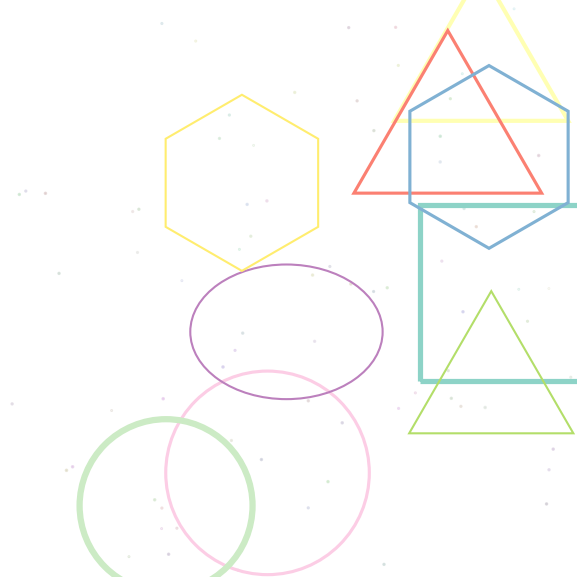[{"shape": "square", "thickness": 2.5, "radius": 0.76, "center": [0.88, 0.492]}, {"shape": "triangle", "thickness": 2, "radius": 0.87, "center": [0.833, 0.877]}, {"shape": "triangle", "thickness": 1.5, "radius": 0.94, "center": [0.775, 0.759]}, {"shape": "hexagon", "thickness": 1.5, "radius": 0.79, "center": [0.847, 0.727]}, {"shape": "triangle", "thickness": 1, "radius": 0.82, "center": [0.851, 0.331]}, {"shape": "circle", "thickness": 1.5, "radius": 0.88, "center": [0.463, 0.18]}, {"shape": "oval", "thickness": 1, "radius": 0.83, "center": [0.496, 0.425]}, {"shape": "circle", "thickness": 3, "radius": 0.75, "center": [0.288, 0.124]}, {"shape": "hexagon", "thickness": 1, "radius": 0.76, "center": [0.419, 0.683]}]